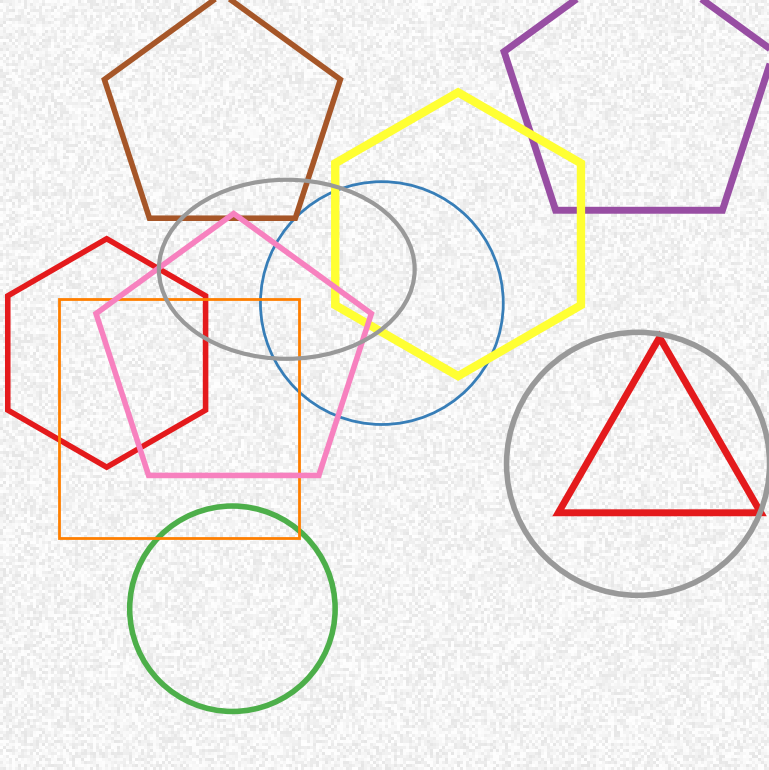[{"shape": "hexagon", "thickness": 2, "radius": 0.74, "center": [0.139, 0.542]}, {"shape": "triangle", "thickness": 2.5, "radius": 0.76, "center": [0.857, 0.41]}, {"shape": "circle", "thickness": 1, "radius": 0.79, "center": [0.496, 0.606]}, {"shape": "circle", "thickness": 2, "radius": 0.67, "center": [0.302, 0.209]}, {"shape": "pentagon", "thickness": 2.5, "radius": 0.92, "center": [0.83, 0.876]}, {"shape": "square", "thickness": 1, "radius": 0.78, "center": [0.232, 0.457]}, {"shape": "hexagon", "thickness": 3, "radius": 0.92, "center": [0.595, 0.696]}, {"shape": "pentagon", "thickness": 2, "radius": 0.81, "center": [0.289, 0.847]}, {"shape": "pentagon", "thickness": 2, "radius": 0.94, "center": [0.304, 0.535]}, {"shape": "oval", "thickness": 1.5, "radius": 0.83, "center": [0.372, 0.65]}, {"shape": "circle", "thickness": 2, "radius": 0.85, "center": [0.829, 0.398]}]